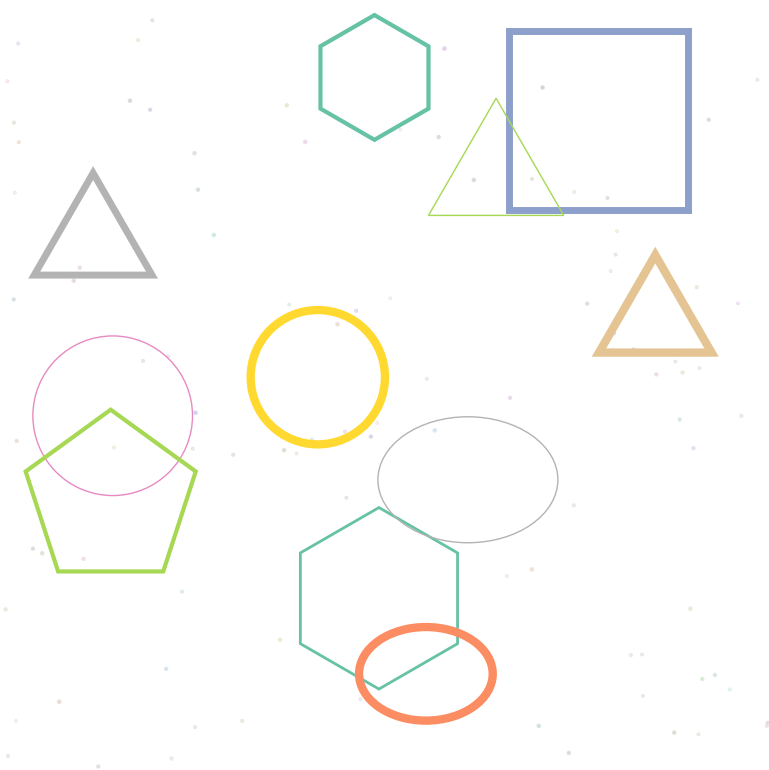[{"shape": "hexagon", "thickness": 1.5, "radius": 0.4, "center": [0.486, 0.899]}, {"shape": "hexagon", "thickness": 1, "radius": 0.59, "center": [0.492, 0.223]}, {"shape": "oval", "thickness": 3, "radius": 0.43, "center": [0.553, 0.125]}, {"shape": "square", "thickness": 2.5, "radius": 0.58, "center": [0.777, 0.844]}, {"shape": "circle", "thickness": 0.5, "radius": 0.52, "center": [0.146, 0.46]}, {"shape": "pentagon", "thickness": 1.5, "radius": 0.58, "center": [0.144, 0.352]}, {"shape": "triangle", "thickness": 0.5, "radius": 0.51, "center": [0.644, 0.771]}, {"shape": "circle", "thickness": 3, "radius": 0.44, "center": [0.413, 0.51]}, {"shape": "triangle", "thickness": 3, "radius": 0.42, "center": [0.851, 0.584]}, {"shape": "triangle", "thickness": 2.5, "radius": 0.44, "center": [0.121, 0.687]}, {"shape": "oval", "thickness": 0.5, "radius": 0.58, "center": [0.608, 0.377]}]